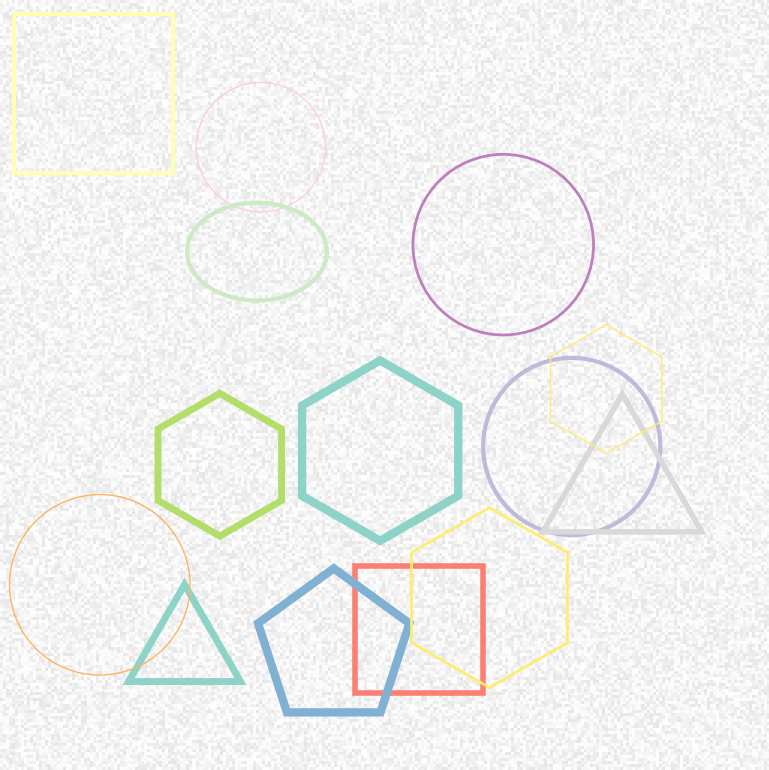[{"shape": "triangle", "thickness": 2.5, "radius": 0.42, "center": [0.24, 0.157]}, {"shape": "hexagon", "thickness": 3, "radius": 0.59, "center": [0.494, 0.415]}, {"shape": "square", "thickness": 1.5, "radius": 0.52, "center": [0.121, 0.878]}, {"shape": "circle", "thickness": 1.5, "radius": 0.58, "center": [0.742, 0.42]}, {"shape": "square", "thickness": 2, "radius": 0.41, "center": [0.544, 0.182]}, {"shape": "pentagon", "thickness": 3, "radius": 0.52, "center": [0.433, 0.158]}, {"shape": "circle", "thickness": 0.5, "radius": 0.59, "center": [0.13, 0.241]}, {"shape": "hexagon", "thickness": 2.5, "radius": 0.46, "center": [0.285, 0.396]}, {"shape": "circle", "thickness": 0.5, "radius": 0.42, "center": [0.339, 0.809]}, {"shape": "triangle", "thickness": 2, "radius": 0.6, "center": [0.808, 0.369]}, {"shape": "circle", "thickness": 1, "radius": 0.59, "center": [0.654, 0.682]}, {"shape": "oval", "thickness": 1.5, "radius": 0.45, "center": [0.334, 0.673]}, {"shape": "hexagon", "thickness": 0.5, "radius": 0.42, "center": [0.787, 0.495]}, {"shape": "hexagon", "thickness": 1, "radius": 0.58, "center": [0.636, 0.224]}]